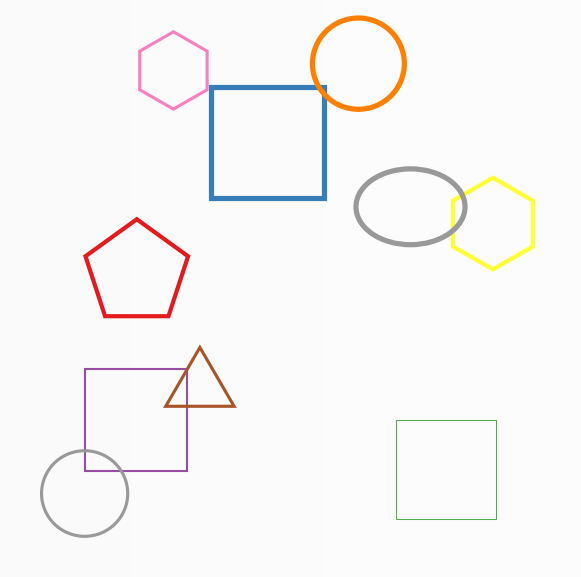[{"shape": "pentagon", "thickness": 2, "radius": 0.46, "center": [0.235, 0.527]}, {"shape": "square", "thickness": 2.5, "radius": 0.48, "center": [0.46, 0.752]}, {"shape": "square", "thickness": 0.5, "radius": 0.43, "center": [0.768, 0.186]}, {"shape": "square", "thickness": 1, "radius": 0.44, "center": [0.234, 0.271]}, {"shape": "circle", "thickness": 2.5, "radius": 0.4, "center": [0.617, 0.889]}, {"shape": "hexagon", "thickness": 2, "radius": 0.4, "center": [0.848, 0.612]}, {"shape": "triangle", "thickness": 1.5, "radius": 0.34, "center": [0.344, 0.33]}, {"shape": "hexagon", "thickness": 1.5, "radius": 0.33, "center": [0.298, 0.877]}, {"shape": "oval", "thickness": 2.5, "radius": 0.47, "center": [0.706, 0.641]}, {"shape": "circle", "thickness": 1.5, "radius": 0.37, "center": [0.146, 0.145]}]